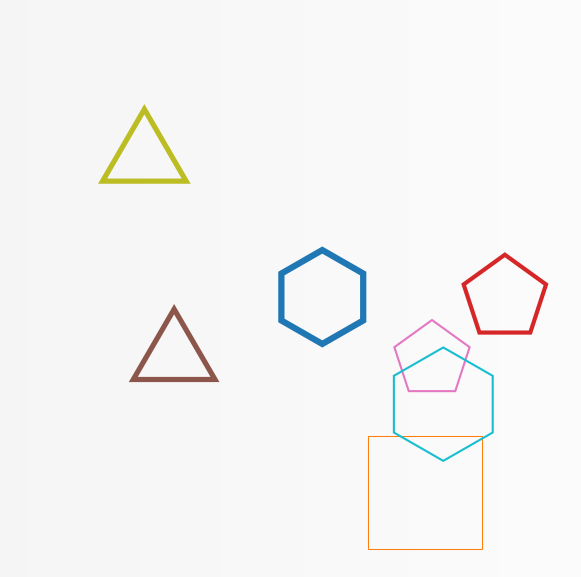[{"shape": "hexagon", "thickness": 3, "radius": 0.41, "center": [0.554, 0.485]}, {"shape": "square", "thickness": 0.5, "radius": 0.49, "center": [0.731, 0.146]}, {"shape": "pentagon", "thickness": 2, "radius": 0.37, "center": [0.869, 0.484]}, {"shape": "triangle", "thickness": 2.5, "radius": 0.41, "center": [0.3, 0.383]}, {"shape": "pentagon", "thickness": 1, "radius": 0.34, "center": [0.743, 0.377]}, {"shape": "triangle", "thickness": 2.5, "radius": 0.42, "center": [0.248, 0.727]}, {"shape": "hexagon", "thickness": 1, "radius": 0.49, "center": [0.763, 0.299]}]